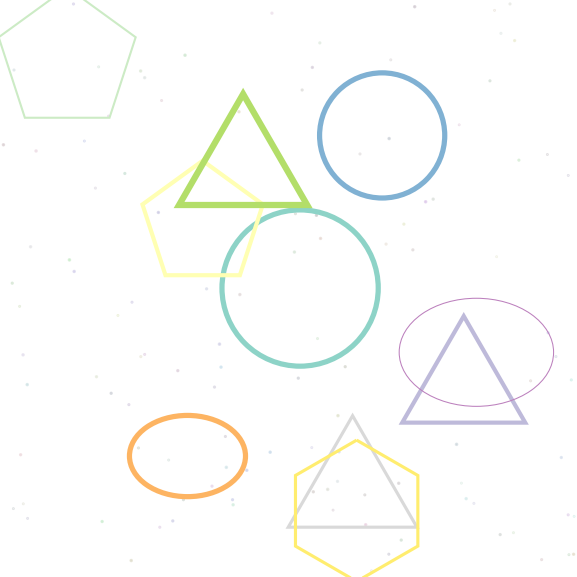[{"shape": "circle", "thickness": 2.5, "radius": 0.68, "center": [0.52, 0.5]}, {"shape": "pentagon", "thickness": 2, "radius": 0.55, "center": [0.351, 0.611]}, {"shape": "triangle", "thickness": 2, "radius": 0.61, "center": [0.803, 0.329]}, {"shape": "circle", "thickness": 2.5, "radius": 0.54, "center": [0.662, 0.765]}, {"shape": "oval", "thickness": 2.5, "radius": 0.5, "center": [0.325, 0.209]}, {"shape": "triangle", "thickness": 3, "radius": 0.64, "center": [0.421, 0.708]}, {"shape": "triangle", "thickness": 1.5, "radius": 0.64, "center": [0.611, 0.151]}, {"shape": "oval", "thickness": 0.5, "radius": 0.67, "center": [0.825, 0.389]}, {"shape": "pentagon", "thickness": 1, "radius": 0.62, "center": [0.116, 0.896]}, {"shape": "hexagon", "thickness": 1.5, "radius": 0.61, "center": [0.618, 0.115]}]